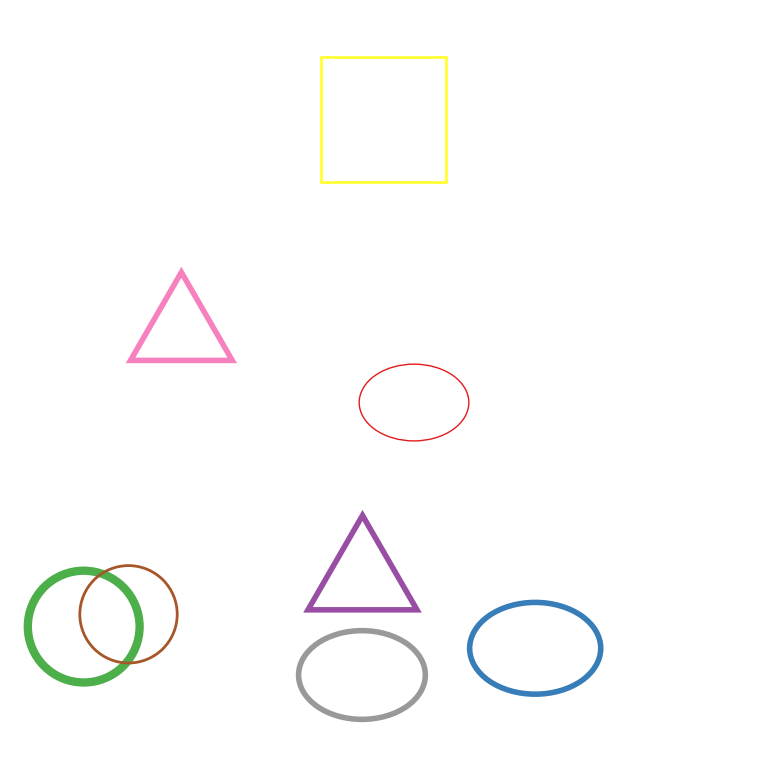[{"shape": "oval", "thickness": 0.5, "radius": 0.36, "center": [0.538, 0.477]}, {"shape": "oval", "thickness": 2, "radius": 0.43, "center": [0.695, 0.158]}, {"shape": "circle", "thickness": 3, "radius": 0.36, "center": [0.109, 0.186]}, {"shape": "triangle", "thickness": 2, "radius": 0.41, "center": [0.471, 0.249]}, {"shape": "square", "thickness": 1, "radius": 0.41, "center": [0.498, 0.845]}, {"shape": "circle", "thickness": 1, "radius": 0.32, "center": [0.167, 0.202]}, {"shape": "triangle", "thickness": 2, "radius": 0.38, "center": [0.236, 0.57]}, {"shape": "oval", "thickness": 2, "radius": 0.41, "center": [0.47, 0.123]}]